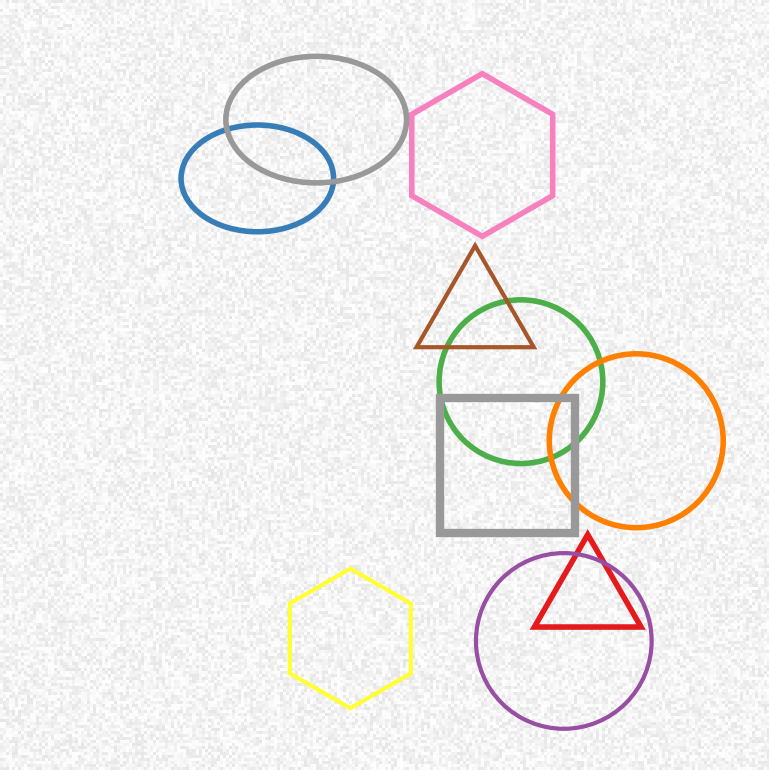[{"shape": "triangle", "thickness": 2, "radius": 0.4, "center": [0.763, 0.226]}, {"shape": "oval", "thickness": 2, "radius": 0.5, "center": [0.334, 0.768]}, {"shape": "circle", "thickness": 2, "radius": 0.53, "center": [0.677, 0.504]}, {"shape": "circle", "thickness": 1.5, "radius": 0.57, "center": [0.732, 0.168]}, {"shape": "circle", "thickness": 2, "radius": 0.56, "center": [0.826, 0.428]}, {"shape": "hexagon", "thickness": 1.5, "radius": 0.45, "center": [0.455, 0.171]}, {"shape": "triangle", "thickness": 1.5, "radius": 0.44, "center": [0.617, 0.593]}, {"shape": "hexagon", "thickness": 2, "radius": 0.53, "center": [0.626, 0.799]}, {"shape": "square", "thickness": 3, "radius": 0.44, "center": [0.659, 0.396]}, {"shape": "oval", "thickness": 2, "radius": 0.59, "center": [0.411, 0.845]}]